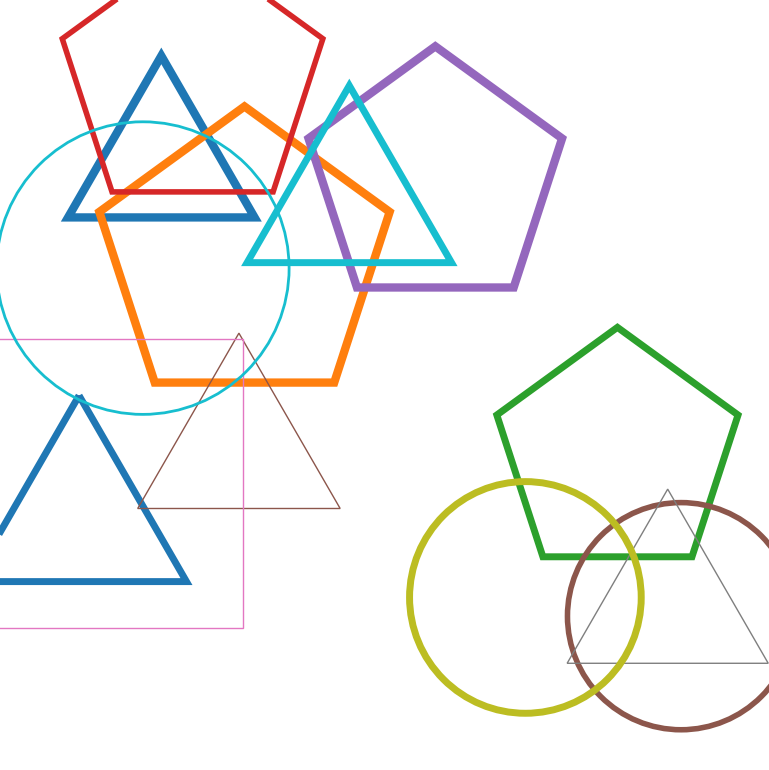[{"shape": "triangle", "thickness": 2.5, "radius": 0.81, "center": [0.103, 0.325]}, {"shape": "triangle", "thickness": 3, "radius": 0.7, "center": [0.209, 0.788]}, {"shape": "pentagon", "thickness": 3, "radius": 0.99, "center": [0.318, 0.664]}, {"shape": "pentagon", "thickness": 2.5, "radius": 0.82, "center": [0.802, 0.41]}, {"shape": "pentagon", "thickness": 2, "radius": 0.89, "center": [0.25, 0.895]}, {"shape": "pentagon", "thickness": 3, "radius": 0.87, "center": [0.565, 0.767]}, {"shape": "circle", "thickness": 2, "radius": 0.74, "center": [0.884, 0.2]}, {"shape": "triangle", "thickness": 0.5, "radius": 0.76, "center": [0.31, 0.416]}, {"shape": "square", "thickness": 0.5, "radius": 0.94, "center": [0.128, 0.372]}, {"shape": "triangle", "thickness": 0.5, "radius": 0.75, "center": [0.867, 0.214]}, {"shape": "circle", "thickness": 2.5, "radius": 0.75, "center": [0.682, 0.224]}, {"shape": "circle", "thickness": 1, "radius": 0.95, "center": [0.185, 0.652]}, {"shape": "triangle", "thickness": 2.5, "radius": 0.77, "center": [0.454, 0.736]}]